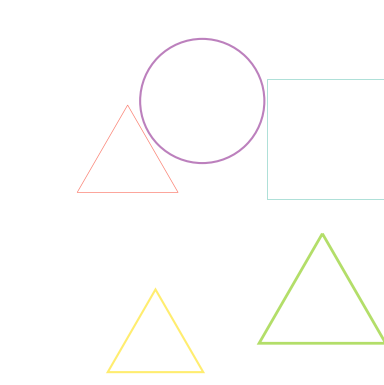[{"shape": "square", "thickness": 0.5, "radius": 0.78, "center": [0.851, 0.638]}, {"shape": "triangle", "thickness": 0.5, "radius": 0.76, "center": [0.332, 0.576]}, {"shape": "triangle", "thickness": 2, "radius": 0.95, "center": [0.837, 0.203]}, {"shape": "circle", "thickness": 1.5, "radius": 0.81, "center": [0.525, 0.738]}, {"shape": "triangle", "thickness": 1.5, "radius": 0.72, "center": [0.404, 0.105]}]